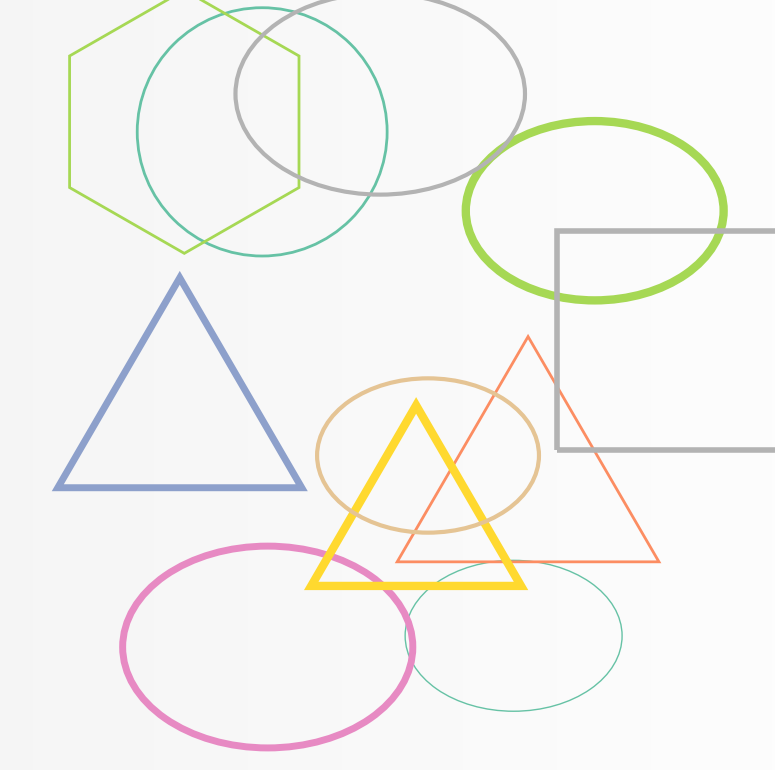[{"shape": "oval", "thickness": 0.5, "radius": 0.7, "center": [0.663, 0.174]}, {"shape": "circle", "thickness": 1, "radius": 0.81, "center": [0.338, 0.829]}, {"shape": "triangle", "thickness": 1, "radius": 0.98, "center": [0.681, 0.368]}, {"shape": "triangle", "thickness": 2.5, "radius": 0.91, "center": [0.232, 0.457]}, {"shape": "oval", "thickness": 2.5, "radius": 0.94, "center": [0.345, 0.16]}, {"shape": "oval", "thickness": 3, "radius": 0.83, "center": [0.767, 0.726]}, {"shape": "hexagon", "thickness": 1, "radius": 0.85, "center": [0.238, 0.842]}, {"shape": "triangle", "thickness": 3, "radius": 0.78, "center": [0.537, 0.317]}, {"shape": "oval", "thickness": 1.5, "radius": 0.72, "center": [0.552, 0.408]}, {"shape": "oval", "thickness": 1.5, "radius": 0.93, "center": [0.491, 0.878]}, {"shape": "square", "thickness": 2, "radius": 0.71, "center": [0.861, 0.558]}]